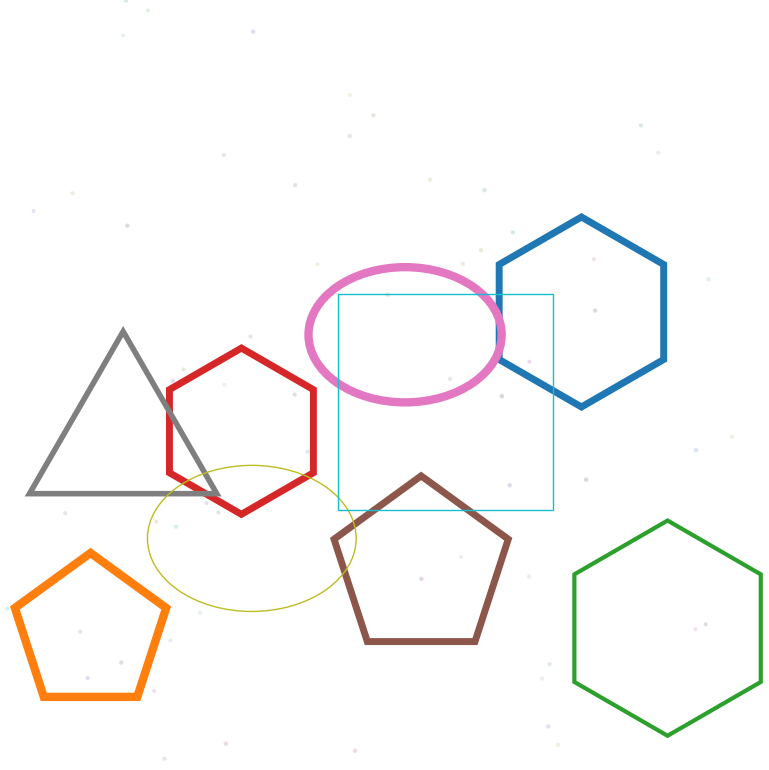[{"shape": "hexagon", "thickness": 2.5, "radius": 0.62, "center": [0.755, 0.595]}, {"shape": "pentagon", "thickness": 3, "radius": 0.52, "center": [0.118, 0.179]}, {"shape": "hexagon", "thickness": 1.5, "radius": 0.7, "center": [0.867, 0.184]}, {"shape": "hexagon", "thickness": 2.5, "radius": 0.54, "center": [0.314, 0.44]}, {"shape": "pentagon", "thickness": 2.5, "radius": 0.59, "center": [0.547, 0.263]}, {"shape": "oval", "thickness": 3, "radius": 0.63, "center": [0.526, 0.565]}, {"shape": "triangle", "thickness": 2, "radius": 0.7, "center": [0.16, 0.429]}, {"shape": "oval", "thickness": 0.5, "radius": 0.68, "center": [0.327, 0.301]}, {"shape": "square", "thickness": 0.5, "radius": 0.7, "center": [0.578, 0.478]}]